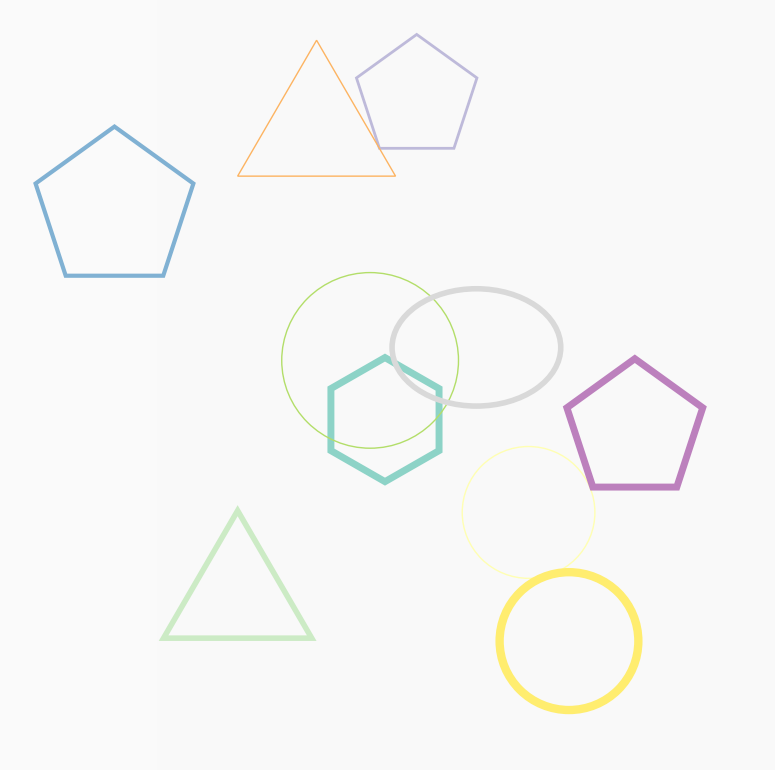[{"shape": "hexagon", "thickness": 2.5, "radius": 0.4, "center": [0.497, 0.455]}, {"shape": "circle", "thickness": 0.5, "radius": 0.43, "center": [0.682, 0.335]}, {"shape": "pentagon", "thickness": 1, "radius": 0.41, "center": [0.538, 0.874]}, {"shape": "pentagon", "thickness": 1.5, "radius": 0.54, "center": [0.148, 0.729]}, {"shape": "triangle", "thickness": 0.5, "radius": 0.59, "center": [0.408, 0.83]}, {"shape": "circle", "thickness": 0.5, "radius": 0.57, "center": [0.478, 0.532]}, {"shape": "oval", "thickness": 2, "radius": 0.54, "center": [0.615, 0.549]}, {"shape": "pentagon", "thickness": 2.5, "radius": 0.46, "center": [0.819, 0.442]}, {"shape": "triangle", "thickness": 2, "radius": 0.55, "center": [0.307, 0.226]}, {"shape": "circle", "thickness": 3, "radius": 0.45, "center": [0.734, 0.167]}]